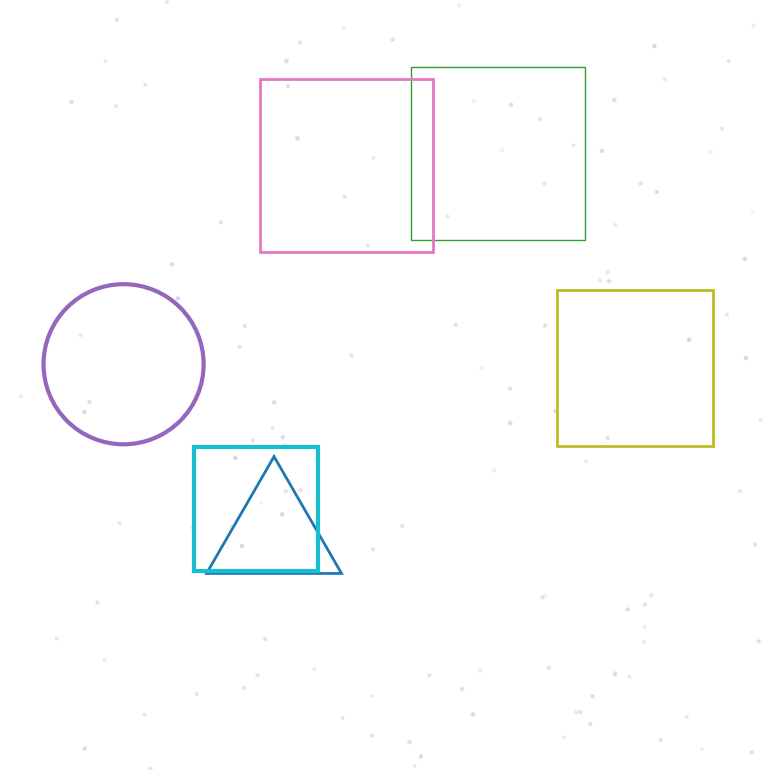[{"shape": "triangle", "thickness": 1, "radius": 0.51, "center": [0.356, 0.306]}, {"shape": "square", "thickness": 0.5, "radius": 0.56, "center": [0.646, 0.801]}, {"shape": "circle", "thickness": 1.5, "radius": 0.52, "center": [0.16, 0.527]}, {"shape": "square", "thickness": 1, "radius": 0.56, "center": [0.45, 0.786]}, {"shape": "square", "thickness": 1, "radius": 0.51, "center": [0.824, 0.522]}, {"shape": "square", "thickness": 1.5, "radius": 0.4, "center": [0.332, 0.339]}]